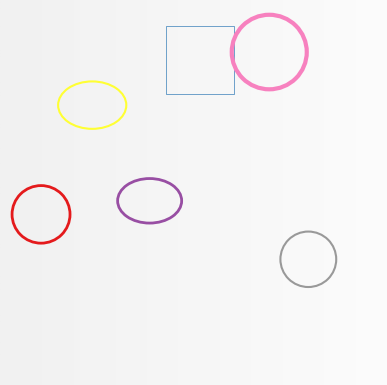[{"shape": "circle", "thickness": 2, "radius": 0.37, "center": [0.106, 0.443]}, {"shape": "square", "thickness": 0.5, "radius": 0.44, "center": [0.516, 0.844]}, {"shape": "oval", "thickness": 2, "radius": 0.41, "center": [0.386, 0.478]}, {"shape": "oval", "thickness": 1.5, "radius": 0.44, "center": [0.238, 0.727]}, {"shape": "circle", "thickness": 3, "radius": 0.48, "center": [0.695, 0.865]}, {"shape": "circle", "thickness": 1.5, "radius": 0.36, "center": [0.796, 0.327]}]